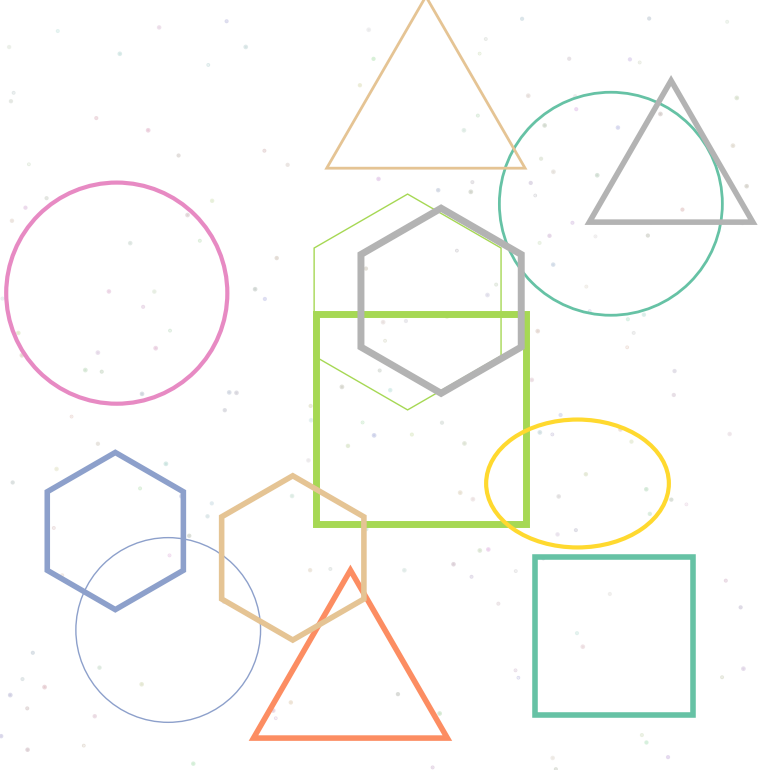[{"shape": "square", "thickness": 2, "radius": 0.51, "center": [0.797, 0.174]}, {"shape": "circle", "thickness": 1, "radius": 0.72, "center": [0.793, 0.735]}, {"shape": "triangle", "thickness": 2, "radius": 0.73, "center": [0.455, 0.114]}, {"shape": "circle", "thickness": 0.5, "radius": 0.6, "center": [0.218, 0.182]}, {"shape": "hexagon", "thickness": 2, "radius": 0.51, "center": [0.15, 0.31]}, {"shape": "circle", "thickness": 1.5, "radius": 0.72, "center": [0.152, 0.619]}, {"shape": "hexagon", "thickness": 0.5, "radius": 0.7, "center": [0.529, 0.608]}, {"shape": "square", "thickness": 2.5, "radius": 0.68, "center": [0.546, 0.456]}, {"shape": "oval", "thickness": 1.5, "radius": 0.59, "center": [0.75, 0.372]}, {"shape": "hexagon", "thickness": 2, "radius": 0.53, "center": [0.38, 0.275]}, {"shape": "triangle", "thickness": 1, "radius": 0.74, "center": [0.553, 0.856]}, {"shape": "triangle", "thickness": 2, "radius": 0.61, "center": [0.872, 0.773]}, {"shape": "hexagon", "thickness": 2.5, "radius": 0.6, "center": [0.573, 0.609]}]